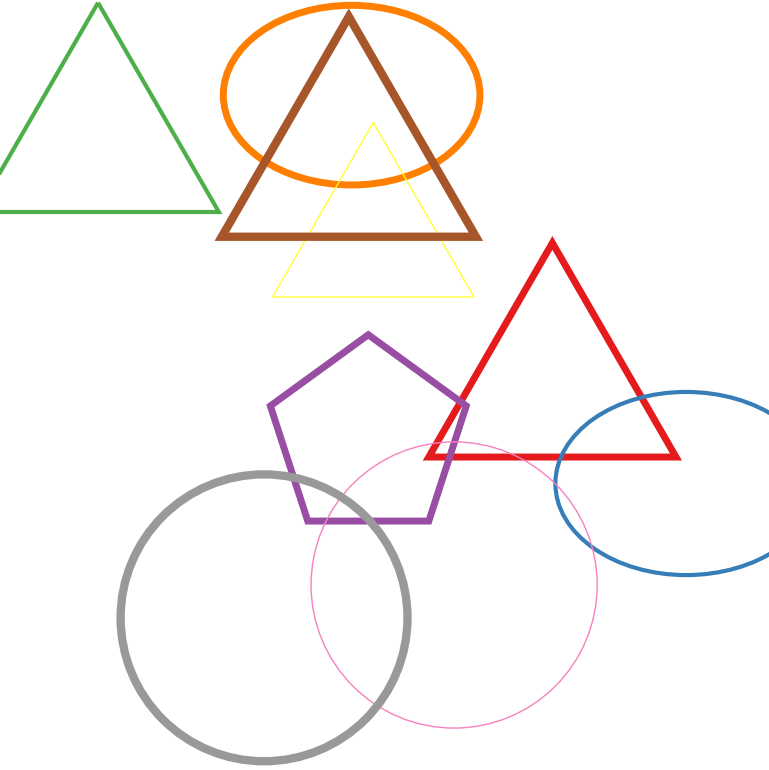[{"shape": "triangle", "thickness": 2.5, "radius": 0.93, "center": [0.717, 0.499]}, {"shape": "oval", "thickness": 1.5, "radius": 0.85, "center": [0.891, 0.372]}, {"shape": "triangle", "thickness": 1.5, "radius": 0.91, "center": [0.127, 0.815]}, {"shape": "pentagon", "thickness": 2.5, "radius": 0.67, "center": [0.478, 0.432]}, {"shape": "oval", "thickness": 2.5, "radius": 0.83, "center": [0.457, 0.876]}, {"shape": "triangle", "thickness": 0.5, "radius": 0.76, "center": [0.485, 0.69]}, {"shape": "triangle", "thickness": 3, "radius": 0.95, "center": [0.453, 0.788]}, {"shape": "circle", "thickness": 0.5, "radius": 0.93, "center": [0.59, 0.24]}, {"shape": "circle", "thickness": 3, "radius": 0.93, "center": [0.343, 0.198]}]